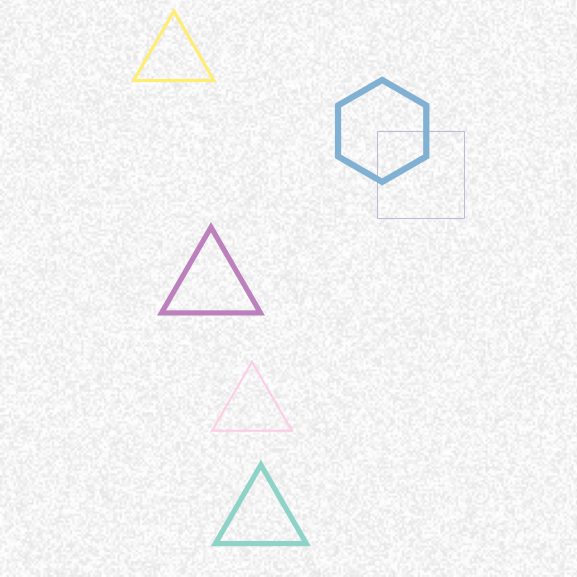[{"shape": "triangle", "thickness": 2.5, "radius": 0.45, "center": [0.452, 0.103]}, {"shape": "square", "thickness": 0.5, "radius": 0.38, "center": [0.728, 0.698]}, {"shape": "hexagon", "thickness": 3, "radius": 0.44, "center": [0.662, 0.772]}, {"shape": "triangle", "thickness": 1, "radius": 0.4, "center": [0.436, 0.293]}, {"shape": "triangle", "thickness": 2.5, "radius": 0.49, "center": [0.365, 0.507]}, {"shape": "triangle", "thickness": 1.5, "radius": 0.4, "center": [0.301, 0.9]}]